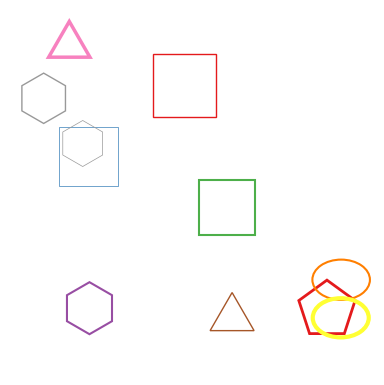[{"shape": "pentagon", "thickness": 2, "radius": 0.38, "center": [0.849, 0.196]}, {"shape": "square", "thickness": 1, "radius": 0.41, "center": [0.48, 0.778]}, {"shape": "square", "thickness": 0.5, "radius": 0.38, "center": [0.23, 0.594]}, {"shape": "square", "thickness": 1.5, "radius": 0.36, "center": [0.59, 0.461]}, {"shape": "hexagon", "thickness": 1.5, "radius": 0.34, "center": [0.232, 0.2]}, {"shape": "oval", "thickness": 1.5, "radius": 0.37, "center": [0.886, 0.273]}, {"shape": "oval", "thickness": 3, "radius": 0.36, "center": [0.885, 0.174]}, {"shape": "triangle", "thickness": 1, "radius": 0.33, "center": [0.603, 0.174]}, {"shape": "triangle", "thickness": 2.5, "radius": 0.31, "center": [0.18, 0.882]}, {"shape": "hexagon", "thickness": 0.5, "radius": 0.3, "center": [0.215, 0.627]}, {"shape": "hexagon", "thickness": 1, "radius": 0.33, "center": [0.113, 0.745]}]